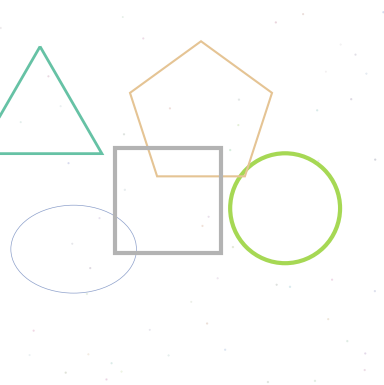[{"shape": "triangle", "thickness": 2, "radius": 0.93, "center": [0.104, 0.694]}, {"shape": "oval", "thickness": 0.5, "radius": 0.82, "center": [0.191, 0.353]}, {"shape": "circle", "thickness": 3, "radius": 0.71, "center": [0.741, 0.459]}, {"shape": "pentagon", "thickness": 1.5, "radius": 0.97, "center": [0.522, 0.699]}, {"shape": "square", "thickness": 3, "radius": 0.68, "center": [0.437, 0.479]}]